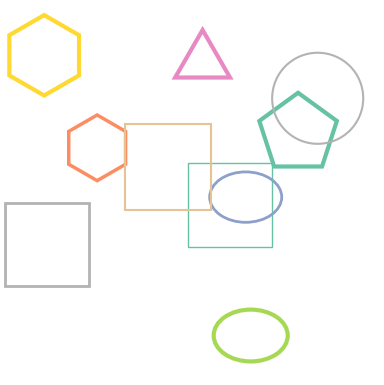[{"shape": "pentagon", "thickness": 3, "radius": 0.53, "center": [0.774, 0.653]}, {"shape": "square", "thickness": 1, "radius": 0.55, "center": [0.598, 0.467]}, {"shape": "hexagon", "thickness": 2.5, "radius": 0.43, "center": [0.252, 0.616]}, {"shape": "oval", "thickness": 2, "radius": 0.47, "center": [0.638, 0.488]}, {"shape": "triangle", "thickness": 3, "radius": 0.41, "center": [0.526, 0.84]}, {"shape": "oval", "thickness": 3, "radius": 0.48, "center": [0.651, 0.129]}, {"shape": "hexagon", "thickness": 3, "radius": 0.52, "center": [0.115, 0.856]}, {"shape": "square", "thickness": 1.5, "radius": 0.56, "center": [0.436, 0.567]}, {"shape": "square", "thickness": 2, "radius": 0.54, "center": [0.122, 0.365]}, {"shape": "circle", "thickness": 1.5, "radius": 0.59, "center": [0.825, 0.745]}]